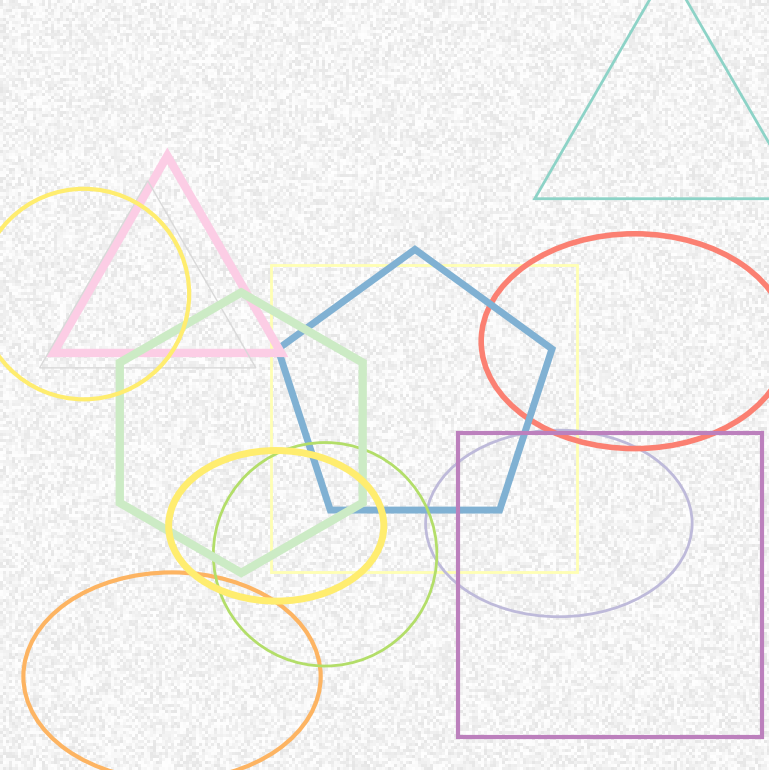[{"shape": "triangle", "thickness": 1, "radius": 1.0, "center": [0.867, 0.842]}, {"shape": "square", "thickness": 1, "radius": 0.99, "center": [0.55, 0.456]}, {"shape": "oval", "thickness": 1, "radius": 0.87, "center": [0.726, 0.32]}, {"shape": "oval", "thickness": 2, "radius": 1.0, "center": [0.824, 0.557]}, {"shape": "pentagon", "thickness": 2.5, "radius": 0.94, "center": [0.539, 0.489]}, {"shape": "oval", "thickness": 1.5, "radius": 0.97, "center": [0.223, 0.121]}, {"shape": "circle", "thickness": 1, "radius": 0.73, "center": [0.422, 0.28]}, {"shape": "triangle", "thickness": 3, "radius": 0.85, "center": [0.217, 0.627]}, {"shape": "triangle", "thickness": 0.5, "radius": 0.81, "center": [0.192, 0.603]}, {"shape": "square", "thickness": 1.5, "radius": 0.99, "center": [0.792, 0.24]}, {"shape": "hexagon", "thickness": 3, "radius": 0.91, "center": [0.313, 0.438]}, {"shape": "oval", "thickness": 2.5, "radius": 0.7, "center": [0.359, 0.317]}, {"shape": "circle", "thickness": 1.5, "radius": 0.68, "center": [0.109, 0.618]}]